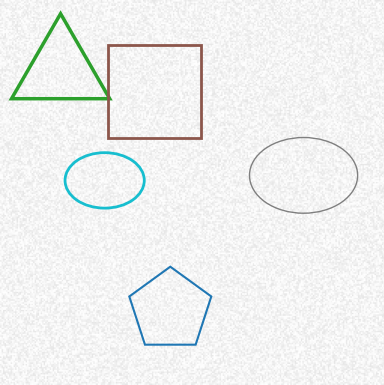[{"shape": "pentagon", "thickness": 1.5, "radius": 0.56, "center": [0.442, 0.195]}, {"shape": "triangle", "thickness": 2.5, "radius": 0.74, "center": [0.157, 0.817]}, {"shape": "square", "thickness": 2, "radius": 0.6, "center": [0.402, 0.763]}, {"shape": "oval", "thickness": 1, "radius": 0.7, "center": [0.788, 0.545]}, {"shape": "oval", "thickness": 2, "radius": 0.51, "center": [0.272, 0.531]}]